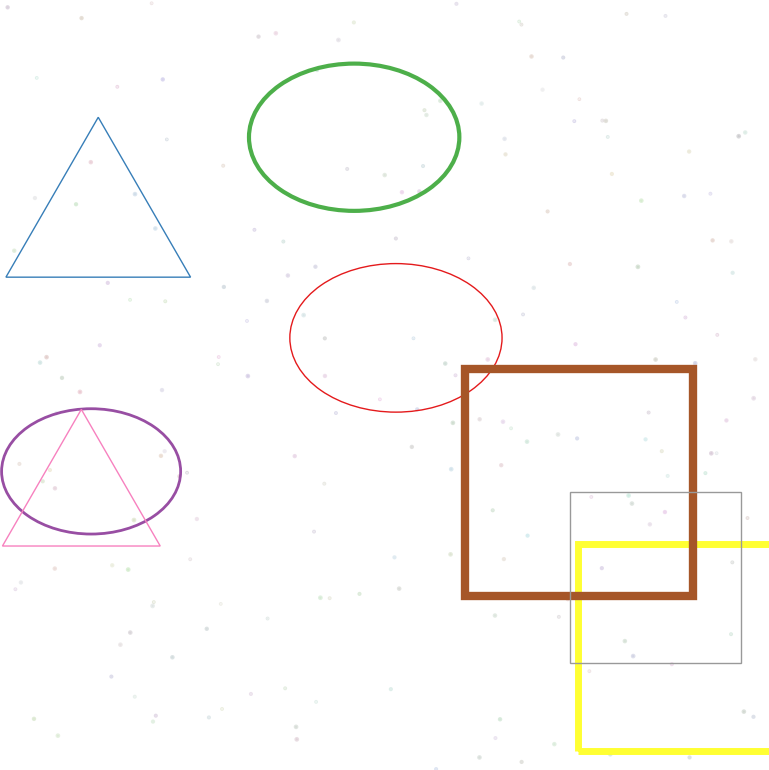[{"shape": "oval", "thickness": 0.5, "radius": 0.69, "center": [0.514, 0.561]}, {"shape": "triangle", "thickness": 0.5, "radius": 0.69, "center": [0.128, 0.709]}, {"shape": "oval", "thickness": 1.5, "radius": 0.68, "center": [0.46, 0.822]}, {"shape": "oval", "thickness": 1, "radius": 0.58, "center": [0.118, 0.388]}, {"shape": "square", "thickness": 2.5, "radius": 0.67, "center": [0.885, 0.159]}, {"shape": "square", "thickness": 3, "radius": 0.74, "center": [0.752, 0.373]}, {"shape": "triangle", "thickness": 0.5, "radius": 0.59, "center": [0.106, 0.35]}, {"shape": "square", "thickness": 0.5, "radius": 0.55, "center": [0.851, 0.25]}]